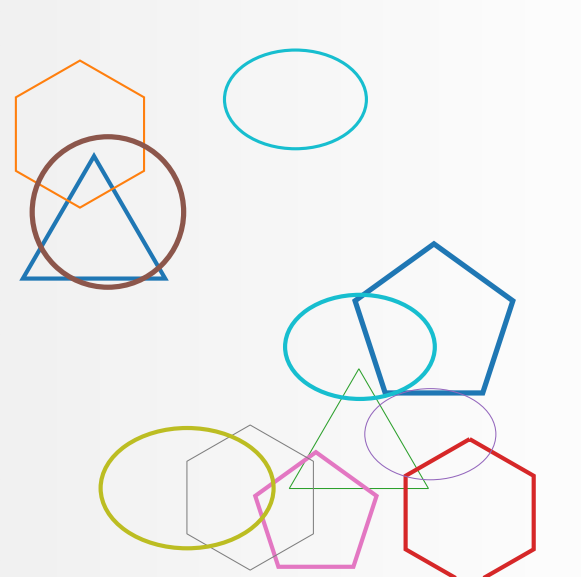[{"shape": "triangle", "thickness": 2, "radius": 0.71, "center": [0.162, 0.587]}, {"shape": "pentagon", "thickness": 2.5, "radius": 0.71, "center": [0.747, 0.434]}, {"shape": "hexagon", "thickness": 1, "radius": 0.64, "center": [0.138, 0.767]}, {"shape": "triangle", "thickness": 0.5, "radius": 0.69, "center": [0.617, 0.222]}, {"shape": "hexagon", "thickness": 2, "radius": 0.64, "center": [0.808, 0.112]}, {"shape": "oval", "thickness": 0.5, "radius": 0.56, "center": [0.74, 0.247]}, {"shape": "circle", "thickness": 2.5, "radius": 0.65, "center": [0.186, 0.632]}, {"shape": "pentagon", "thickness": 2, "radius": 0.55, "center": [0.543, 0.106]}, {"shape": "hexagon", "thickness": 0.5, "radius": 0.63, "center": [0.43, 0.138]}, {"shape": "oval", "thickness": 2, "radius": 0.74, "center": [0.322, 0.154]}, {"shape": "oval", "thickness": 1.5, "radius": 0.61, "center": [0.508, 0.827]}, {"shape": "oval", "thickness": 2, "radius": 0.64, "center": [0.619, 0.398]}]